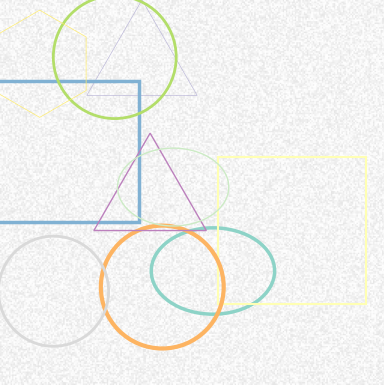[{"shape": "oval", "thickness": 2.5, "radius": 0.8, "center": [0.553, 0.296]}, {"shape": "square", "thickness": 1.5, "radius": 0.96, "center": [0.758, 0.401]}, {"shape": "triangle", "thickness": 0.5, "radius": 0.83, "center": [0.369, 0.835]}, {"shape": "square", "thickness": 2.5, "radius": 0.92, "center": [0.179, 0.605]}, {"shape": "circle", "thickness": 3, "radius": 0.8, "center": [0.421, 0.254]}, {"shape": "circle", "thickness": 2, "radius": 0.8, "center": [0.298, 0.852]}, {"shape": "circle", "thickness": 2, "radius": 0.72, "center": [0.139, 0.244]}, {"shape": "triangle", "thickness": 1, "radius": 0.84, "center": [0.39, 0.486]}, {"shape": "oval", "thickness": 1, "radius": 0.72, "center": [0.45, 0.514]}, {"shape": "hexagon", "thickness": 0.5, "radius": 0.7, "center": [0.103, 0.834]}]